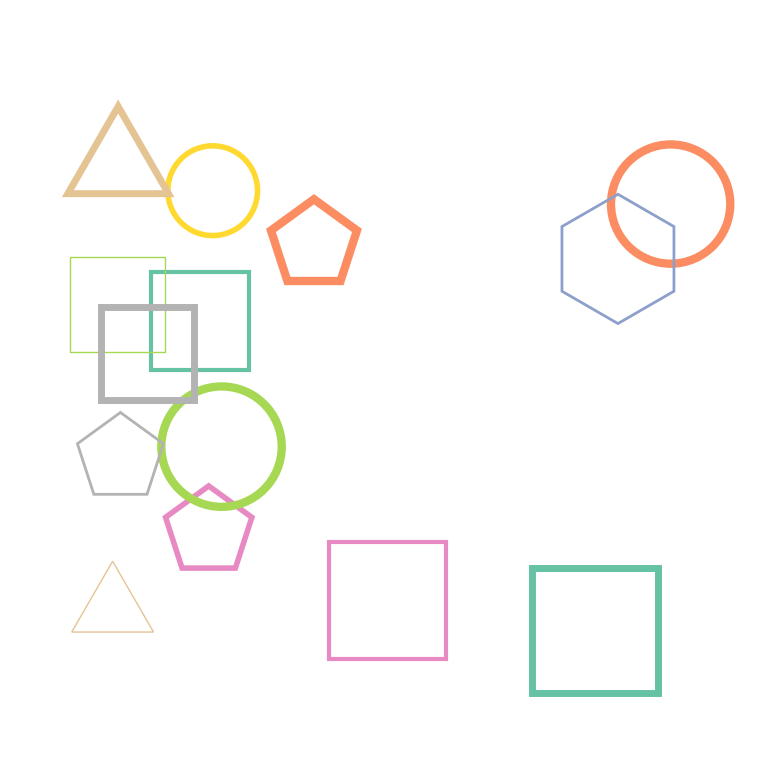[{"shape": "square", "thickness": 2.5, "radius": 0.41, "center": [0.773, 0.181]}, {"shape": "square", "thickness": 1.5, "radius": 0.32, "center": [0.26, 0.583]}, {"shape": "pentagon", "thickness": 3, "radius": 0.29, "center": [0.408, 0.683]}, {"shape": "circle", "thickness": 3, "radius": 0.39, "center": [0.871, 0.735]}, {"shape": "hexagon", "thickness": 1, "radius": 0.42, "center": [0.803, 0.664]}, {"shape": "square", "thickness": 1.5, "radius": 0.38, "center": [0.504, 0.22]}, {"shape": "pentagon", "thickness": 2, "radius": 0.29, "center": [0.271, 0.31]}, {"shape": "square", "thickness": 0.5, "radius": 0.31, "center": [0.152, 0.604]}, {"shape": "circle", "thickness": 3, "radius": 0.39, "center": [0.288, 0.42]}, {"shape": "circle", "thickness": 2, "radius": 0.29, "center": [0.276, 0.752]}, {"shape": "triangle", "thickness": 0.5, "radius": 0.31, "center": [0.146, 0.21]}, {"shape": "triangle", "thickness": 2.5, "radius": 0.38, "center": [0.153, 0.786]}, {"shape": "square", "thickness": 2.5, "radius": 0.3, "center": [0.192, 0.541]}, {"shape": "pentagon", "thickness": 1, "radius": 0.29, "center": [0.156, 0.406]}]